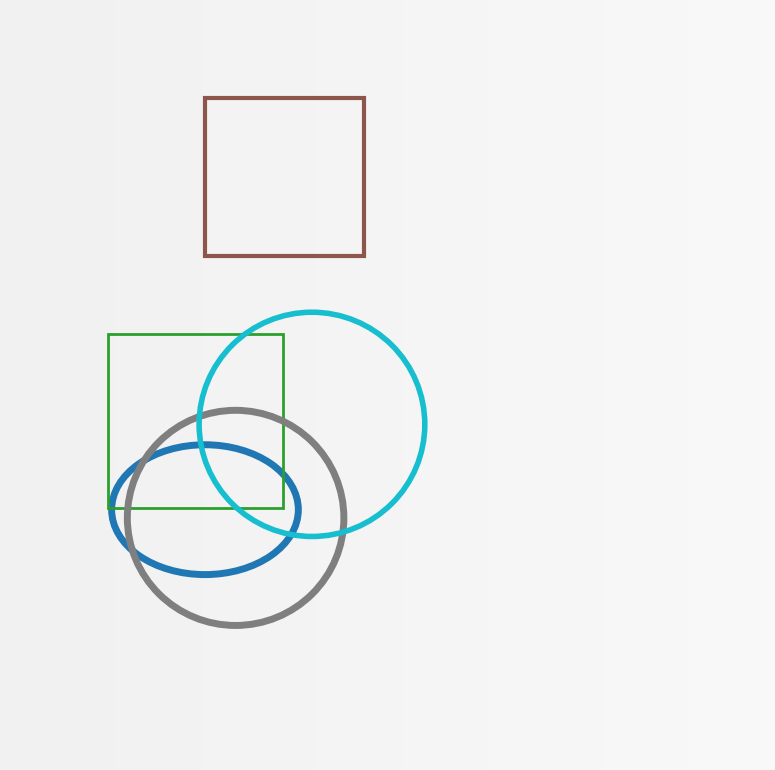[{"shape": "oval", "thickness": 2.5, "radius": 0.6, "center": [0.264, 0.338]}, {"shape": "square", "thickness": 1, "radius": 0.57, "center": [0.252, 0.453]}, {"shape": "square", "thickness": 1.5, "radius": 0.51, "center": [0.367, 0.77]}, {"shape": "circle", "thickness": 2.5, "radius": 0.7, "center": [0.304, 0.327]}, {"shape": "circle", "thickness": 2, "radius": 0.73, "center": [0.403, 0.449]}]